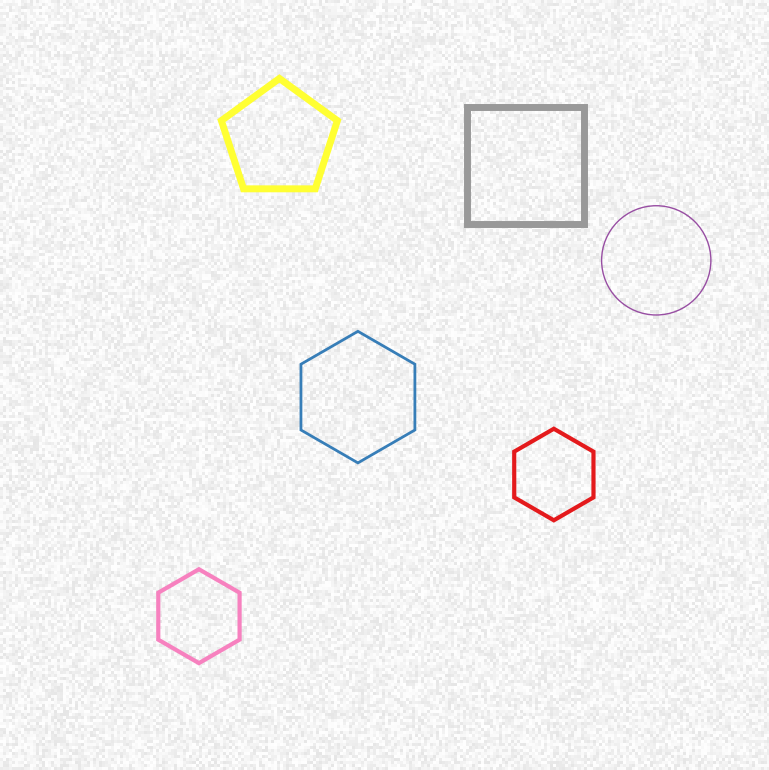[{"shape": "hexagon", "thickness": 1.5, "radius": 0.3, "center": [0.719, 0.384]}, {"shape": "hexagon", "thickness": 1, "radius": 0.43, "center": [0.465, 0.484]}, {"shape": "circle", "thickness": 0.5, "radius": 0.35, "center": [0.852, 0.662]}, {"shape": "pentagon", "thickness": 2.5, "radius": 0.4, "center": [0.363, 0.819]}, {"shape": "hexagon", "thickness": 1.5, "radius": 0.3, "center": [0.258, 0.2]}, {"shape": "square", "thickness": 2.5, "radius": 0.38, "center": [0.682, 0.785]}]